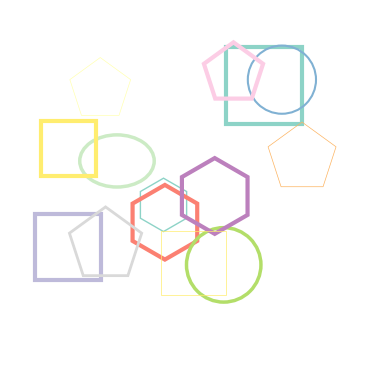[{"shape": "square", "thickness": 3, "radius": 0.5, "center": [0.686, 0.778]}, {"shape": "hexagon", "thickness": 1, "radius": 0.35, "center": [0.425, 0.468]}, {"shape": "pentagon", "thickness": 0.5, "radius": 0.42, "center": [0.26, 0.768]}, {"shape": "square", "thickness": 3, "radius": 0.43, "center": [0.177, 0.359]}, {"shape": "hexagon", "thickness": 3, "radius": 0.48, "center": [0.428, 0.423]}, {"shape": "circle", "thickness": 1.5, "radius": 0.44, "center": [0.732, 0.793]}, {"shape": "pentagon", "thickness": 0.5, "radius": 0.46, "center": [0.785, 0.59]}, {"shape": "circle", "thickness": 2.5, "radius": 0.48, "center": [0.581, 0.312]}, {"shape": "pentagon", "thickness": 3, "radius": 0.4, "center": [0.606, 0.809]}, {"shape": "pentagon", "thickness": 2, "radius": 0.49, "center": [0.274, 0.364]}, {"shape": "hexagon", "thickness": 3, "radius": 0.49, "center": [0.558, 0.491]}, {"shape": "oval", "thickness": 2.5, "radius": 0.48, "center": [0.304, 0.582]}, {"shape": "square", "thickness": 3, "radius": 0.35, "center": [0.178, 0.615]}, {"shape": "square", "thickness": 0.5, "radius": 0.42, "center": [0.503, 0.316]}]